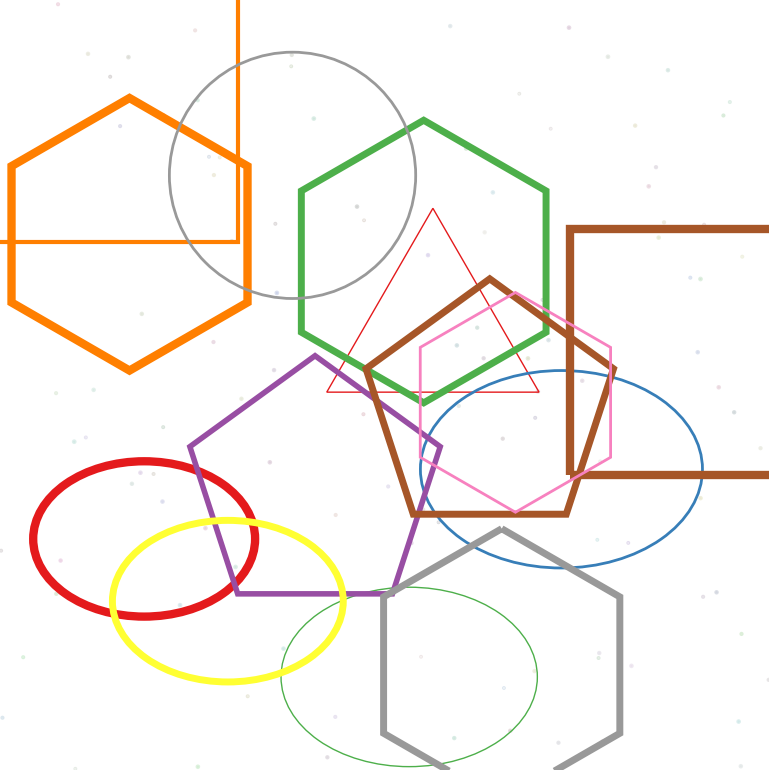[{"shape": "oval", "thickness": 3, "radius": 0.72, "center": [0.187, 0.3]}, {"shape": "triangle", "thickness": 0.5, "radius": 0.8, "center": [0.562, 0.57]}, {"shape": "oval", "thickness": 1, "radius": 0.92, "center": [0.729, 0.391]}, {"shape": "hexagon", "thickness": 2.5, "radius": 0.92, "center": [0.55, 0.66]}, {"shape": "oval", "thickness": 0.5, "radius": 0.83, "center": [0.531, 0.121]}, {"shape": "pentagon", "thickness": 2, "radius": 0.85, "center": [0.409, 0.367]}, {"shape": "hexagon", "thickness": 3, "radius": 0.88, "center": [0.168, 0.696]}, {"shape": "square", "thickness": 1.5, "radius": 0.81, "center": [0.146, 0.848]}, {"shape": "oval", "thickness": 2.5, "radius": 0.75, "center": [0.296, 0.219]}, {"shape": "square", "thickness": 3, "radius": 0.8, "center": [0.899, 0.543]}, {"shape": "pentagon", "thickness": 2.5, "radius": 0.84, "center": [0.636, 0.469]}, {"shape": "hexagon", "thickness": 1, "radius": 0.71, "center": [0.669, 0.477]}, {"shape": "hexagon", "thickness": 2.5, "radius": 0.89, "center": [0.652, 0.136]}, {"shape": "circle", "thickness": 1, "radius": 0.8, "center": [0.38, 0.772]}]